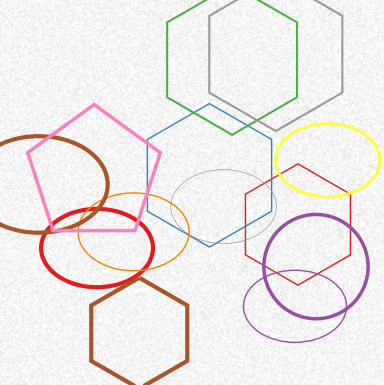[{"shape": "hexagon", "thickness": 1, "radius": 0.79, "center": [0.774, 0.417]}, {"shape": "oval", "thickness": 3, "radius": 0.73, "center": [0.252, 0.356]}, {"shape": "hexagon", "thickness": 1, "radius": 0.93, "center": [0.544, 0.545]}, {"shape": "hexagon", "thickness": 1.5, "radius": 0.97, "center": [0.603, 0.845]}, {"shape": "circle", "thickness": 2.5, "radius": 0.68, "center": [0.821, 0.307]}, {"shape": "oval", "thickness": 1, "radius": 0.67, "center": [0.766, 0.204]}, {"shape": "oval", "thickness": 1, "radius": 0.72, "center": [0.347, 0.398]}, {"shape": "oval", "thickness": 2, "radius": 0.68, "center": [0.851, 0.584]}, {"shape": "oval", "thickness": 3, "radius": 0.9, "center": [0.101, 0.521]}, {"shape": "hexagon", "thickness": 3, "radius": 0.72, "center": [0.362, 0.135]}, {"shape": "pentagon", "thickness": 2.5, "radius": 0.91, "center": [0.244, 0.547]}, {"shape": "oval", "thickness": 0.5, "radius": 0.69, "center": [0.581, 0.463]}, {"shape": "hexagon", "thickness": 1.5, "radius": 1.0, "center": [0.716, 0.859]}]